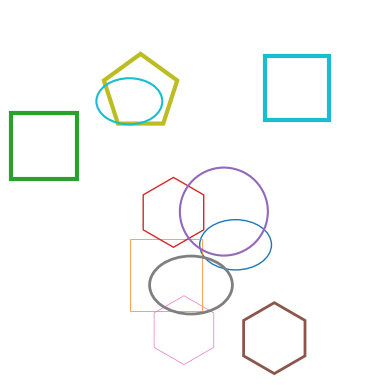[{"shape": "oval", "thickness": 1, "radius": 0.47, "center": [0.612, 0.364]}, {"shape": "square", "thickness": 0.5, "radius": 0.47, "center": [0.431, 0.286]}, {"shape": "square", "thickness": 3, "radius": 0.43, "center": [0.114, 0.621]}, {"shape": "hexagon", "thickness": 1, "radius": 0.45, "center": [0.451, 0.448]}, {"shape": "circle", "thickness": 1.5, "radius": 0.57, "center": [0.581, 0.45]}, {"shape": "hexagon", "thickness": 2, "radius": 0.46, "center": [0.712, 0.122]}, {"shape": "hexagon", "thickness": 0.5, "radius": 0.45, "center": [0.478, 0.142]}, {"shape": "oval", "thickness": 2, "radius": 0.54, "center": [0.496, 0.26]}, {"shape": "pentagon", "thickness": 3, "radius": 0.5, "center": [0.365, 0.76]}, {"shape": "oval", "thickness": 1.5, "radius": 0.43, "center": [0.336, 0.737]}, {"shape": "square", "thickness": 3, "radius": 0.42, "center": [0.772, 0.77]}]